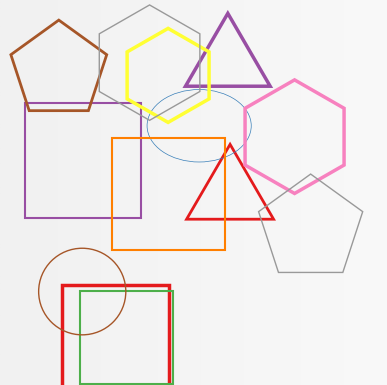[{"shape": "triangle", "thickness": 2, "radius": 0.65, "center": [0.594, 0.495]}, {"shape": "square", "thickness": 2.5, "radius": 0.69, "center": [0.298, 0.121]}, {"shape": "oval", "thickness": 0.5, "radius": 0.67, "center": [0.514, 0.673]}, {"shape": "square", "thickness": 1.5, "radius": 0.6, "center": [0.327, 0.124]}, {"shape": "square", "thickness": 1.5, "radius": 0.74, "center": [0.214, 0.584]}, {"shape": "triangle", "thickness": 2.5, "radius": 0.63, "center": [0.588, 0.839]}, {"shape": "square", "thickness": 1.5, "radius": 0.73, "center": [0.435, 0.496]}, {"shape": "hexagon", "thickness": 2.5, "radius": 0.61, "center": [0.434, 0.804]}, {"shape": "circle", "thickness": 1, "radius": 0.56, "center": [0.212, 0.243]}, {"shape": "pentagon", "thickness": 2, "radius": 0.65, "center": [0.152, 0.818]}, {"shape": "hexagon", "thickness": 2.5, "radius": 0.74, "center": [0.76, 0.645]}, {"shape": "pentagon", "thickness": 1, "radius": 0.71, "center": [0.802, 0.407]}, {"shape": "hexagon", "thickness": 1, "radius": 0.75, "center": [0.386, 0.837]}]